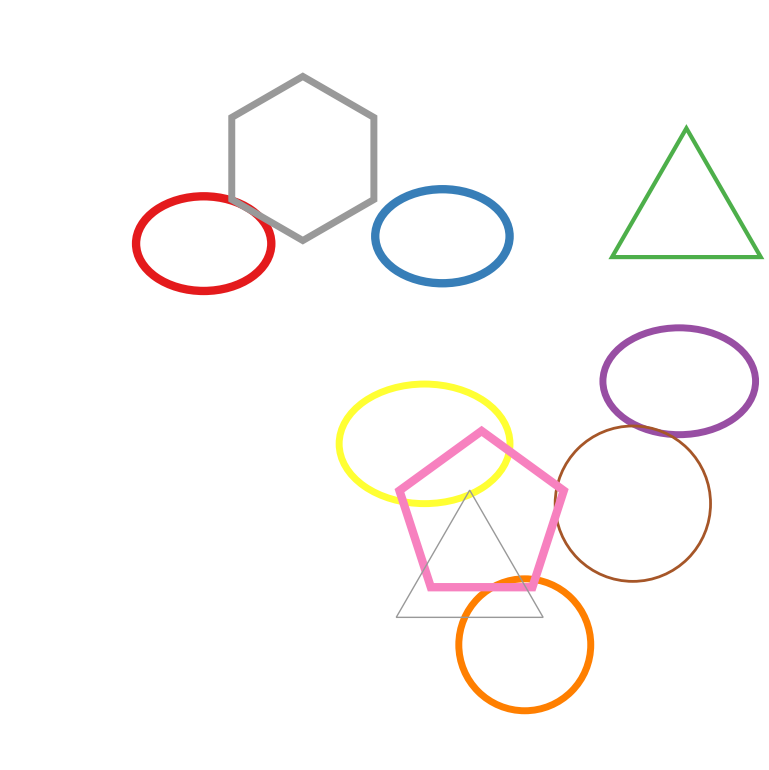[{"shape": "oval", "thickness": 3, "radius": 0.44, "center": [0.265, 0.684]}, {"shape": "oval", "thickness": 3, "radius": 0.44, "center": [0.575, 0.693]}, {"shape": "triangle", "thickness": 1.5, "radius": 0.56, "center": [0.891, 0.722]}, {"shape": "oval", "thickness": 2.5, "radius": 0.5, "center": [0.882, 0.505]}, {"shape": "circle", "thickness": 2.5, "radius": 0.43, "center": [0.682, 0.163]}, {"shape": "oval", "thickness": 2.5, "radius": 0.55, "center": [0.551, 0.424]}, {"shape": "circle", "thickness": 1, "radius": 0.5, "center": [0.822, 0.346]}, {"shape": "pentagon", "thickness": 3, "radius": 0.56, "center": [0.625, 0.328]}, {"shape": "triangle", "thickness": 0.5, "radius": 0.55, "center": [0.61, 0.253]}, {"shape": "hexagon", "thickness": 2.5, "radius": 0.53, "center": [0.393, 0.794]}]